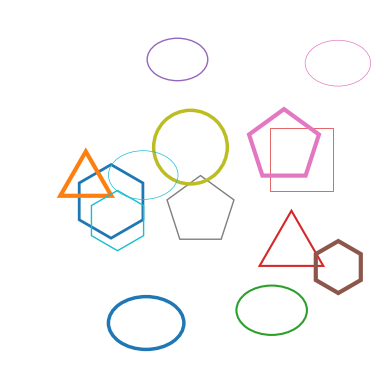[{"shape": "oval", "thickness": 2.5, "radius": 0.49, "center": [0.38, 0.161]}, {"shape": "hexagon", "thickness": 2, "radius": 0.48, "center": [0.288, 0.477]}, {"shape": "triangle", "thickness": 3, "radius": 0.38, "center": [0.223, 0.53]}, {"shape": "oval", "thickness": 1.5, "radius": 0.46, "center": [0.706, 0.194]}, {"shape": "triangle", "thickness": 1.5, "radius": 0.48, "center": [0.757, 0.357]}, {"shape": "square", "thickness": 0.5, "radius": 0.4, "center": [0.783, 0.586]}, {"shape": "oval", "thickness": 1, "radius": 0.39, "center": [0.461, 0.846]}, {"shape": "hexagon", "thickness": 3, "radius": 0.34, "center": [0.879, 0.306]}, {"shape": "oval", "thickness": 0.5, "radius": 0.43, "center": [0.878, 0.836]}, {"shape": "pentagon", "thickness": 3, "radius": 0.48, "center": [0.738, 0.621]}, {"shape": "pentagon", "thickness": 1, "radius": 0.46, "center": [0.521, 0.453]}, {"shape": "circle", "thickness": 2.5, "radius": 0.48, "center": [0.495, 0.618]}, {"shape": "oval", "thickness": 0.5, "radius": 0.45, "center": [0.372, 0.545]}, {"shape": "hexagon", "thickness": 1, "radius": 0.39, "center": [0.305, 0.427]}]